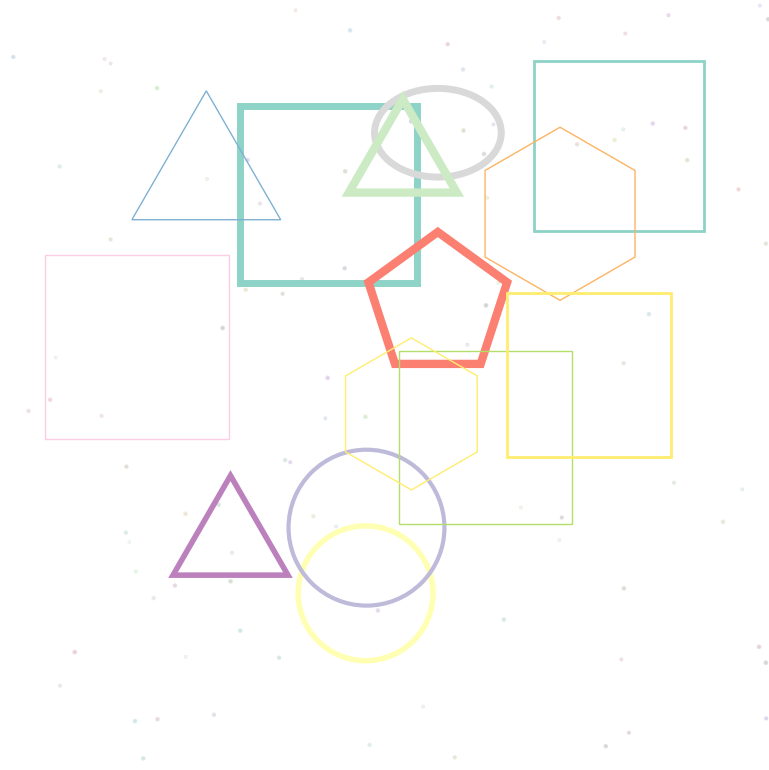[{"shape": "square", "thickness": 2.5, "radius": 0.57, "center": [0.427, 0.748]}, {"shape": "square", "thickness": 1, "radius": 0.55, "center": [0.804, 0.811]}, {"shape": "circle", "thickness": 2, "radius": 0.44, "center": [0.475, 0.229]}, {"shape": "circle", "thickness": 1.5, "radius": 0.51, "center": [0.476, 0.315]}, {"shape": "pentagon", "thickness": 3, "radius": 0.47, "center": [0.569, 0.604]}, {"shape": "triangle", "thickness": 0.5, "radius": 0.56, "center": [0.268, 0.77]}, {"shape": "hexagon", "thickness": 0.5, "radius": 0.56, "center": [0.727, 0.722]}, {"shape": "square", "thickness": 0.5, "radius": 0.56, "center": [0.63, 0.431]}, {"shape": "square", "thickness": 0.5, "radius": 0.6, "center": [0.178, 0.549]}, {"shape": "oval", "thickness": 2.5, "radius": 0.41, "center": [0.569, 0.828]}, {"shape": "triangle", "thickness": 2, "radius": 0.43, "center": [0.299, 0.296]}, {"shape": "triangle", "thickness": 3, "radius": 0.41, "center": [0.523, 0.79]}, {"shape": "hexagon", "thickness": 0.5, "radius": 0.49, "center": [0.534, 0.462]}, {"shape": "square", "thickness": 1, "radius": 0.53, "center": [0.765, 0.513]}]